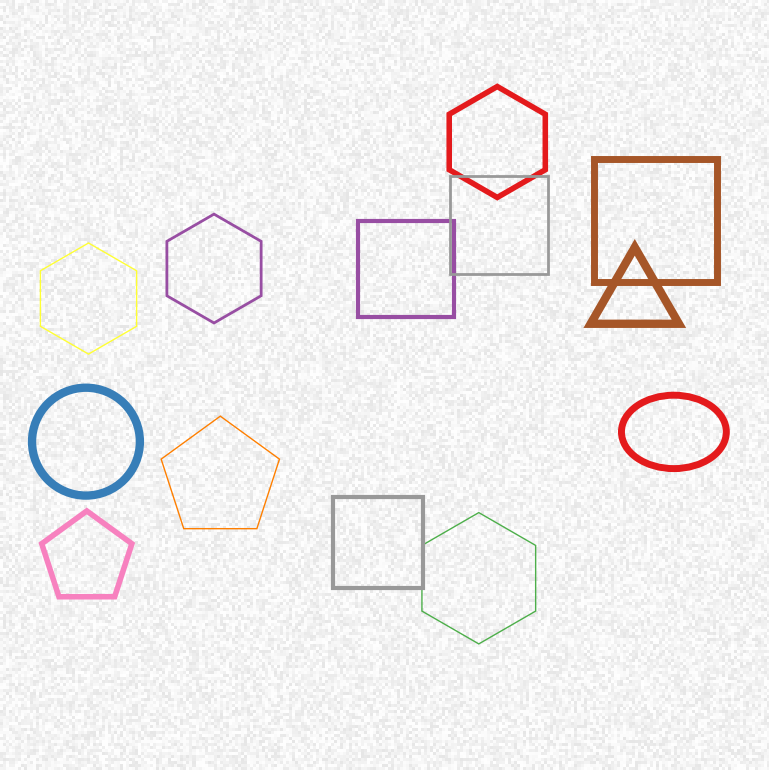[{"shape": "oval", "thickness": 2.5, "radius": 0.34, "center": [0.875, 0.439]}, {"shape": "hexagon", "thickness": 2, "radius": 0.36, "center": [0.646, 0.816]}, {"shape": "circle", "thickness": 3, "radius": 0.35, "center": [0.112, 0.426]}, {"shape": "hexagon", "thickness": 0.5, "radius": 0.43, "center": [0.622, 0.249]}, {"shape": "square", "thickness": 1.5, "radius": 0.31, "center": [0.527, 0.651]}, {"shape": "hexagon", "thickness": 1, "radius": 0.35, "center": [0.278, 0.651]}, {"shape": "pentagon", "thickness": 0.5, "radius": 0.4, "center": [0.286, 0.379]}, {"shape": "hexagon", "thickness": 0.5, "radius": 0.36, "center": [0.115, 0.612]}, {"shape": "square", "thickness": 2.5, "radius": 0.4, "center": [0.852, 0.713]}, {"shape": "triangle", "thickness": 3, "radius": 0.33, "center": [0.824, 0.613]}, {"shape": "pentagon", "thickness": 2, "radius": 0.31, "center": [0.113, 0.275]}, {"shape": "square", "thickness": 1, "radius": 0.32, "center": [0.648, 0.708]}, {"shape": "square", "thickness": 1.5, "radius": 0.29, "center": [0.491, 0.295]}]